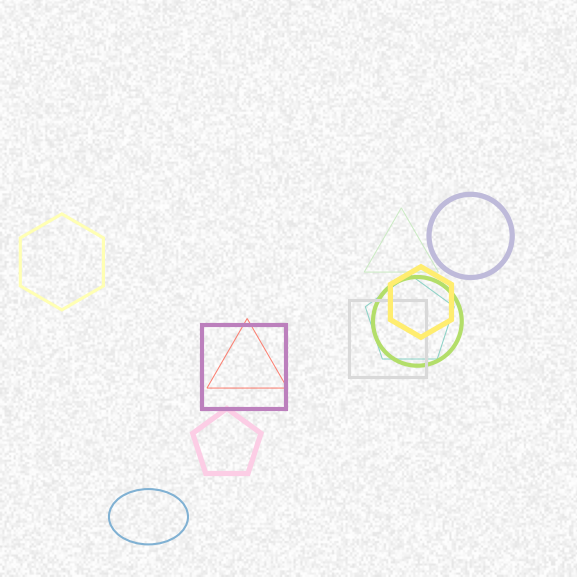[{"shape": "pentagon", "thickness": 0.5, "radius": 0.4, "center": [0.71, 0.443]}, {"shape": "hexagon", "thickness": 1.5, "radius": 0.42, "center": [0.107, 0.546]}, {"shape": "circle", "thickness": 2.5, "radius": 0.36, "center": [0.815, 0.591]}, {"shape": "triangle", "thickness": 0.5, "radius": 0.4, "center": [0.428, 0.367]}, {"shape": "oval", "thickness": 1, "radius": 0.34, "center": [0.257, 0.104]}, {"shape": "circle", "thickness": 2, "radius": 0.38, "center": [0.723, 0.443]}, {"shape": "pentagon", "thickness": 2.5, "radius": 0.31, "center": [0.393, 0.23]}, {"shape": "square", "thickness": 1.5, "radius": 0.33, "center": [0.671, 0.413]}, {"shape": "square", "thickness": 2, "radius": 0.36, "center": [0.422, 0.364]}, {"shape": "triangle", "thickness": 0.5, "radius": 0.37, "center": [0.695, 0.565]}, {"shape": "hexagon", "thickness": 2.5, "radius": 0.31, "center": [0.729, 0.476]}]